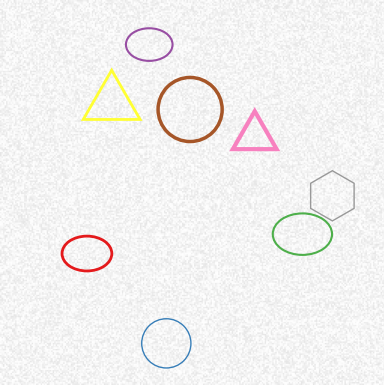[{"shape": "oval", "thickness": 2, "radius": 0.32, "center": [0.226, 0.341]}, {"shape": "circle", "thickness": 1, "radius": 0.32, "center": [0.432, 0.108]}, {"shape": "oval", "thickness": 1.5, "radius": 0.38, "center": [0.785, 0.392]}, {"shape": "oval", "thickness": 1.5, "radius": 0.3, "center": [0.388, 0.884]}, {"shape": "triangle", "thickness": 2, "radius": 0.43, "center": [0.29, 0.732]}, {"shape": "circle", "thickness": 2.5, "radius": 0.42, "center": [0.494, 0.716]}, {"shape": "triangle", "thickness": 3, "radius": 0.33, "center": [0.662, 0.645]}, {"shape": "hexagon", "thickness": 1, "radius": 0.33, "center": [0.863, 0.491]}]